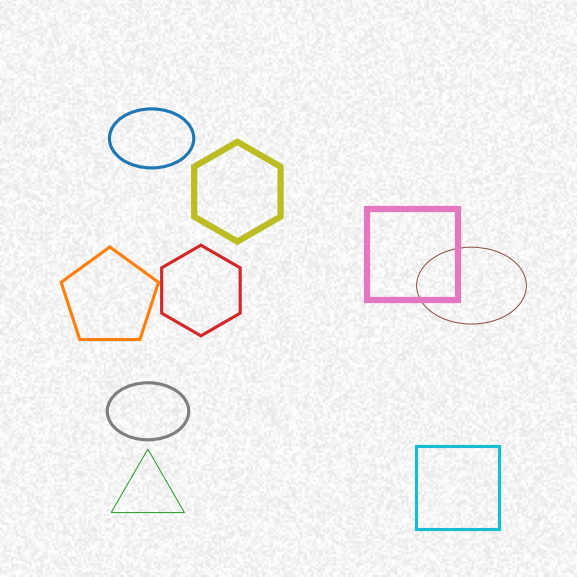[{"shape": "oval", "thickness": 1.5, "radius": 0.37, "center": [0.263, 0.759]}, {"shape": "pentagon", "thickness": 1.5, "radius": 0.44, "center": [0.19, 0.483]}, {"shape": "triangle", "thickness": 0.5, "radius": 0.37, "center": [0.256, 0.148]}, {"shape": "hexagon", "thickness": 1.5, "radius": 0.39, "center": [0.348, 0.496]}, {"shape": "oval", "thickness": 0.5, "radius": 0.48, "center": [0.816, 0.505]}, {"shape": "square", "thickness": 3, "radius": 0.4, "center": [0.715, 0.559]}, {"shape": "oval", "thickness": 1.5, "radius": 0.35, "center": [0.256, 0.287]}, {"shape": "hexagon", "thickness": 3, "radius": 0.43, "center": [0.411, 0.667]}, {"shape": "square", "thickness": 1.5, "radius": 0.36, "center": [0.792, 0.155]}]